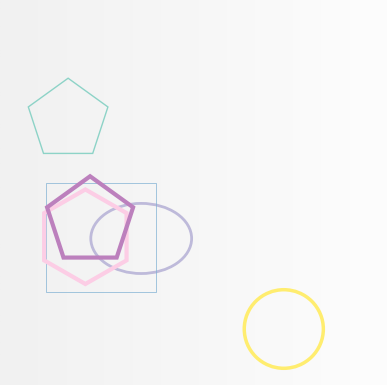[{"shape": "pentagon", "thickness": 1, "radius": 0.54, "center": [0.176, 0.689]}, {"shape": "oval", "thickness": 2, "radius": 0.65, "center": [0.364, 0.381]}, {"shape": "square", "thickness": 0.5, "radius": 0.71, "center": [0.261, 0.384]}, {"shape": "hexagon", "thickness": 3, "radius": 0.61, "center": [0.22, 0.385]}, {"shape": "pentagon", "thickness": 3, "radius": 0.58, "center": [0.232, 0.425]}, {"shape": "circle", "thickness": 2.5, "radius": 0.51, "center": [0.732, 0.145]}]